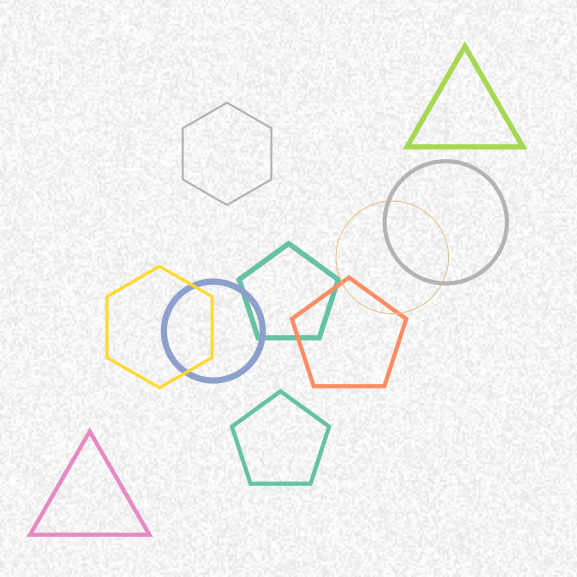[{"shape": "pentagon", "thickness": 2, "radius": 0.44, "center": [0.486, 0.233]}, {"shape": "pentagon", "thickness": 2.5, "radius": 0.45, "center": [0.5, 0.487]}, {"shape": "pentagon", "thickness": 2, "radius": 0.52, "center": [0.604, 0.415]}, {"shape": "circle", "thickness": 3, "radius": 0.43, "center": [0.369, 0.426]}, {"shape": "triangle", "thickness": 2, "radius": 0.6, "center": [0.155, 0.133]}, {"shape": "triangle", "thickness": 2.5, "radius": 0.58, "center": [0.805, 0.803]}, {"shape": "hexagon", "thickness": 1.5, "radius": 0.53, "center": [0.276, 0.433]}, {"shape": "circle", "thickness": 0.5, "radius": 0.49, "center": [0.679, 0.553]}, {"shape": "hexagon", "thickness": 1, "radius": 0.44, "center": [0.393, 0.733]}, {"shape": "circle", "thickness": 2, "radius": 0.53, "center": [0.772, 0.614]}]